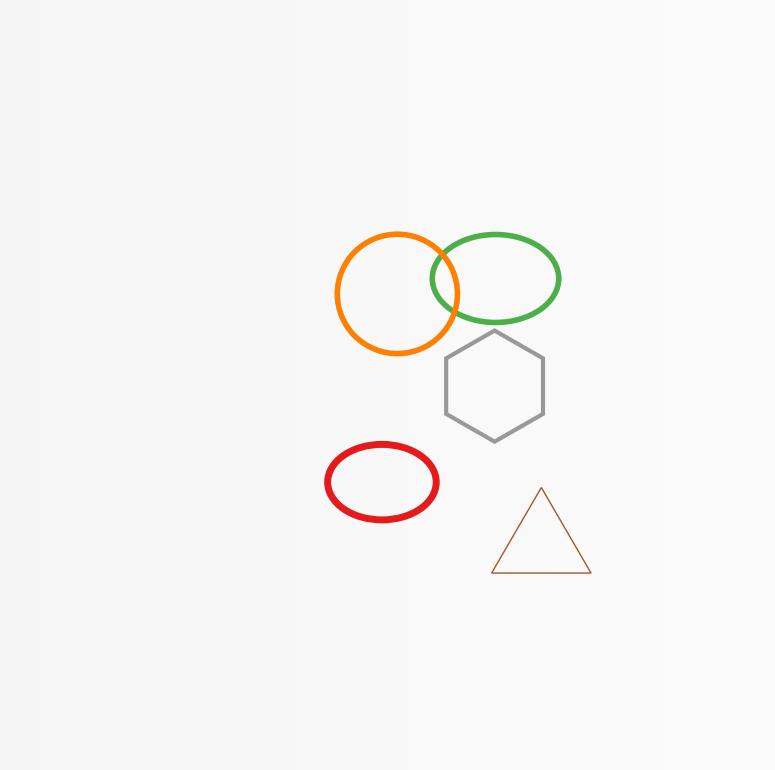[{"shape": "oval", "thickness": 2.5, "radius": 0.35, "center": [0.493, 0.374]}, {"shape": "oval", "thickness": 2, "radius": 0.41, "center": [0.639, 0.638]}, {"shape": "circle", "thickness": 2, "radius": 0.39, "center": [0.513, 0.618]}, {"shape": "triangle", "thickness": 0.5, "radius": 0.37, "center": [0.698, 0.293]}, {"shape": "hexagon", "thickness": 1.5, "radius": 0.36, "center": [0.638, 0.499]}]